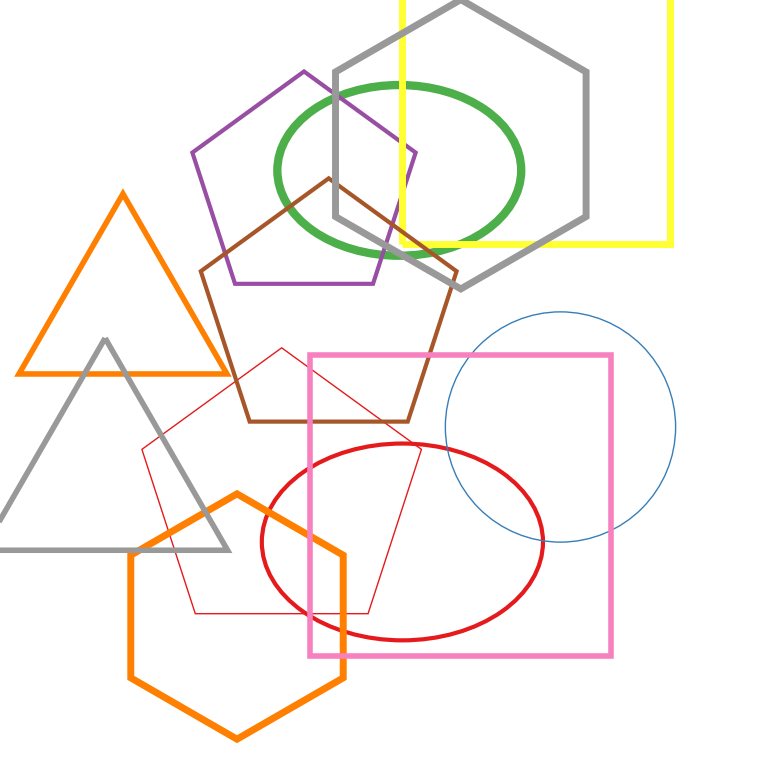[{"shape": "oval", "thickness": 1.5, "radius": 0.91, "center": [0.523, 0.296]}, {"shape": "pentagon", "thickness": 0.5, "radius": 0.95, "center": [0.366, 0.357]}, {"shape": "circle", "thickness": 0.5, "radius": 0.75, "center": [0.728, 0.445]}, {"shape": "oval", "thickness": 3, "radius": 0.79, "center": [0.519, 0.779]}, {"shape": "pentagon", "thickness": 1.5, "radius": 0.76, "center": [0.395, 0.755]}, {"shape": "hexagon", "thickness": 2.5, "radius": 0.8, "center": [0.308, 0.199]}, {"shape": "triangle", "thickness": 2, "radius": 0.78, "center": [0.16, 0.592]}, {"shape": "square", "thickness": 2.5, "radius": 0.87, "center": [0.696, 0.857]}, {"shape": "pentagon", "thickness": 1.5, "radius": 0.87, "center": [0.427, 0.594]}, {"shape": "square", "thickness": 2, "radius": 0.98, "center": [0.598, 0.343]}, {"shape": "triangle", "thickness": 2, "radius": 0.92, "center": [0.136, 0.377]}, {"shape": "hexagon", "thickness": 2.5, "radius": 0.94, "center": [0.598, 0.813]}]